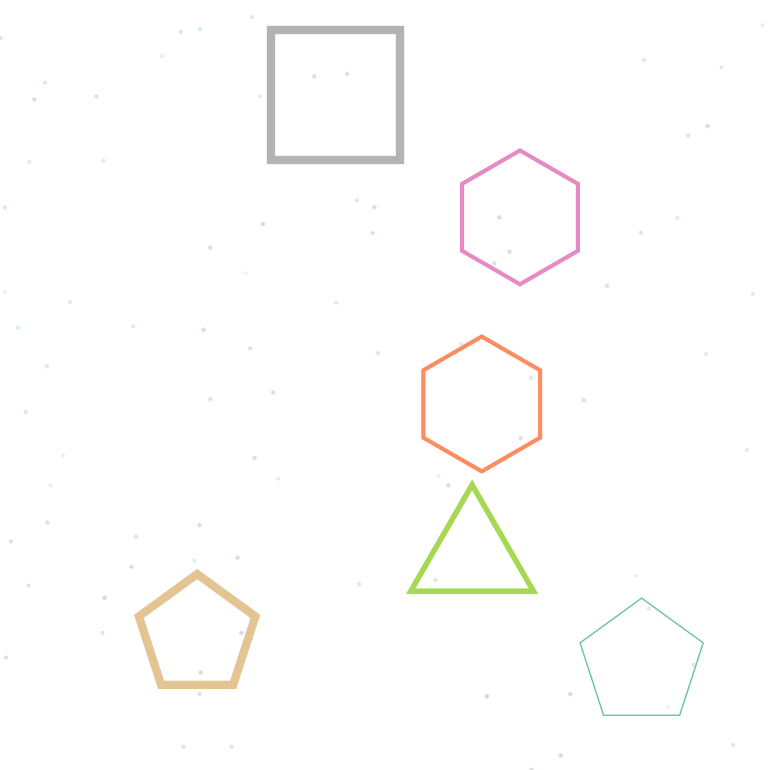[{"shape": "pentagon", "thickness": 0.5, "radius": 0.42, "center": [0.833, 0.139]}, {"shape": "hexagon", "thickness": 1.5, "radius": 0.44, "center": [0.626, 0.475]}, {"shape": "hexagon", "thickness": 1.5, "radius": 0.43, "center": [0.675, 0.718]}, {"shape": "triangle", "thickness": 2, "radius": 0.46, "center": [0.613, 0.278]}, {"shape": "pentagon", "thickness": 3, "radius": 0.4, "center": [0.256, 0.175]}, {"shape": "square", "thickness": 3, "radius": 0.42, "center": [0.435, 0.876]}]